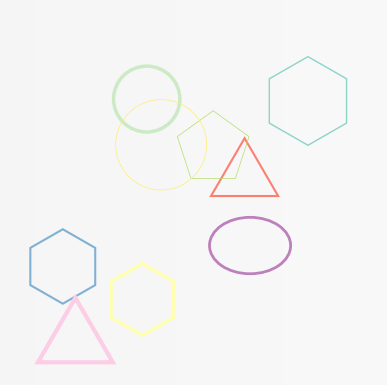[{"shape": "hexagon", "thickness": 1, "radius": 0.58, "center": [0.795, 0.738]}, {"shape": "hexagon", "thickness": 2.5, "radius": 0.47, "center": [0.367, 0.222]}, {"shape": "triangle", "thickness": 1.5, "radius": 0.5, "center": [0.631, 0.541]}, {"shape": "hexagon", "thickness": 1.5, "radius": 0.48, "center": [0.162, 0.308]}, {"shape": "pentagon", "thickness": 0.5, "radius": 0.49, "center": [0.55, 0.615]}, {"shape": "triangle", "thickness": 3, "radius": 0.56, "center": [0.195, 0.115]}, {"shape": "oval", "thickness": 2, "radius": 0.52, "center": [0.645, 0.362]}, {"shape": "circle", "thickness": 2.5, "radius": 0.43, "center": [0.379, 0.743]}, {"shape": "circle", "thickness": 0.5, "radius": 0.59, "center": [0.416, 0.624]}]